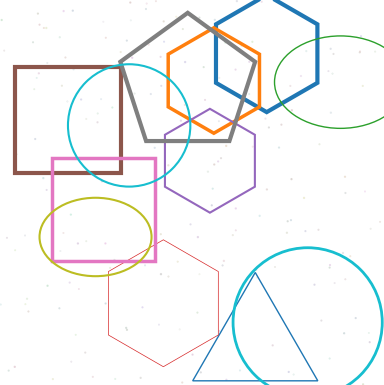[{"shape": "hexagon", "thickness": 3, "radius": 0.76, "center": [0.693, 0.861]}, {"shape": "triangle", "thickness": 1, "radius": 0.94, "center": [0.663, 0.105]}, {"shape": "hexagon", "thickness": 2.5, "radius": 0.68, "center": [0.555, 0.791]}, {"shape": "oval", "thickness": 1, "radius": 0.86, "center": [0.885, 0.787]}, {"shape": "hexagon", "thickness": 0.5, "radius": 0.82, "center": [0.424, 0.212]}, {"shape": "hexagon", "thickness": 1.5, "radius": 0.67, "center": [0.545, 0.582]}, {"shape": "square", "thickness": 3, "radius": 0.69, "center": [0.176, 0.689]}, {"shape": "square", "thickness": 2.5, "radius": 0.67, "center": [0.27, 0.456]}, {"shape": "pentagon", "thickness": 3, "radius": 0.92, "center": [0.488, 0.783]}, {"shape": "oval", "thickness": 1.5, "radius": 0.73, "center": [0.248, 0.384]}, {"shape": "circle", "thickness": 1.5, "radius": 0.79, "center": [0.335, 0.674]}, {"shape": "circle", "thickness": 2, "radius": 0.97, "center": [0.799, 0.163]}]